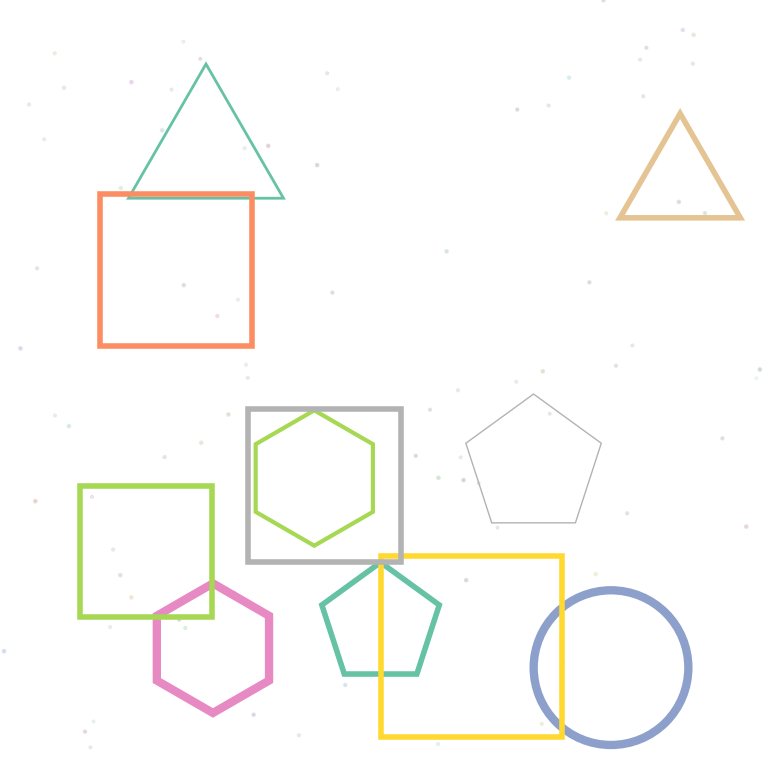[{"shape": "triangle", "thickness": 1, "radius": 0.58, "center": [0.268, 0.801]}, {"shape": "pentagon", "thickness": 2, "radius": 0.4, "center": [0.494, 0.19]}, {"shape": "square", "thickness": 2, "radius": 0.49, "center": [0.228, 0.649]}, {"shape": "circle", "thickness": 3, "radius": 0.5, "center": [0.794, 0.133]}, {"shape": "hexagon", "thickness": 3, "radius": 0.42, "center": [0.277, 0.158]}, {"shape": "square", "thickness": 2, "radius": 0.43, "center": [0.189, 0.284]}, {"shape": "hexagon", "thickness": 1.5, "radius": 0.44, "center": [0.408, 0.379]}, {"shape": "square", "thickness": 2, "radius": 0.59, "center": [0.612, 0.161]}, {"shape": "triangle", "thickness": 2, "radius": 0.45, "center": [0.883, 0.762]}, {"shape": "square", "thickness": 2, "radius": 0.5, "center": [0.422, 0.369]}, {"shape": "pentagon", "thickness": 0.5, "radius": 0.46, "center": [0.693, 0.396]}]